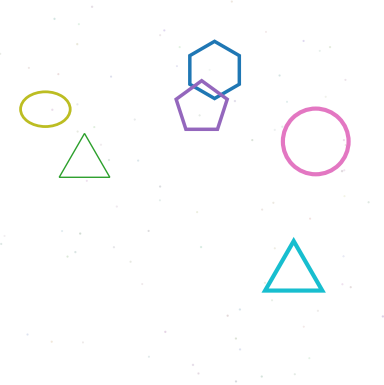[{"shape": "hexagon", "thickness": 2.5, "radius": 0.37, "center": [0.557, 0.818]}, {"shape": "triangle", "thickness": 1, "radius": 0.38, "center": [0.22, 0.577]}, {"shape": "pentagon", "thickness": 2.5, "radius": 0.35, "center": [0.524, 0.721]}, {"shape": "circle", "thickness": 3, "radius": 0.43, "center": [0.82, 0.633]}, {"shape": "oval", "thickness": 2, "radius": 0.32, "center": [0.118, 0.716]}, {"shape": "triangle", "thickness": 3, "radius": 0.43, "center": [0.763, 0.288]}]